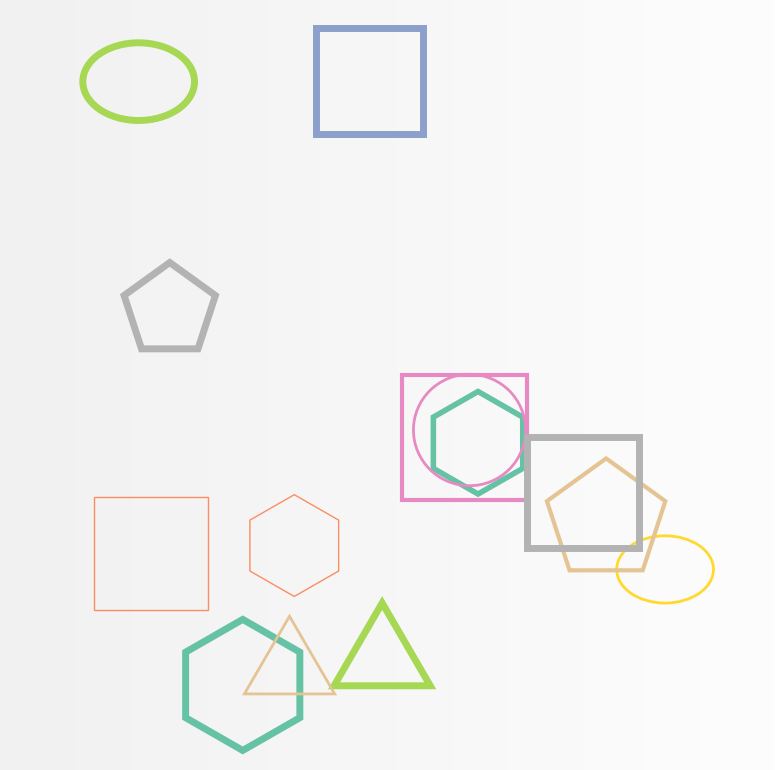[{"shape": "hexagon", "thickness": 2.5, "radius": 0.43, "center": [0.313, 0.11]}, {"shape": "hexagon", "thickness": 2, "radius": 0.33, "center": [0.617, 0.425]}, {"shape": "square", "thickness": 0.5, "radius": 0.37, "center": [0.195, 0.281]}, {"shape": "hexagon", "thickness": 0.5, "radius": 0.33, "center": [0.38, 0.291]}, {"shape": "square", "thickness": 2.5, "radius": 0.34, "center": [0.477, 0.895]}, {"shape": "square", "thickness": 1.5, "radius": 0.41, "center": [0.599, 0.432]}, {"shape": "circle", "thickness": 1, "radius": 0.36, "center": [0.606, 0.442]}, {"shape": "triangle", "thickness": 2.5, "radius": 0.36, "center": [0.493, 0.145]}, {"shape": "oval", "thickness": 2.5, "radius": 0.36, "center": [0.179, 0.894]}, {"shape": "oval", "thickness": 1, "radius": 0.31, "center": [0.858, 0.26]}, {"shape": "pentagon", "thickness": 1.5, "radius": 0.4, "center": [0.782, 0.324]}, {"shape": "triangle", "thickness": 1, "radius": 0.34, "center": [0.374, 0.132]}, {"shape": "pentagon", "thickness": 2.5, "radius": 0.31, "center": [0.219, 0.597]}, {"shape": "square", "thickness": 2.5, "radius": 0.36, "center": [0.753, 0.36]}]